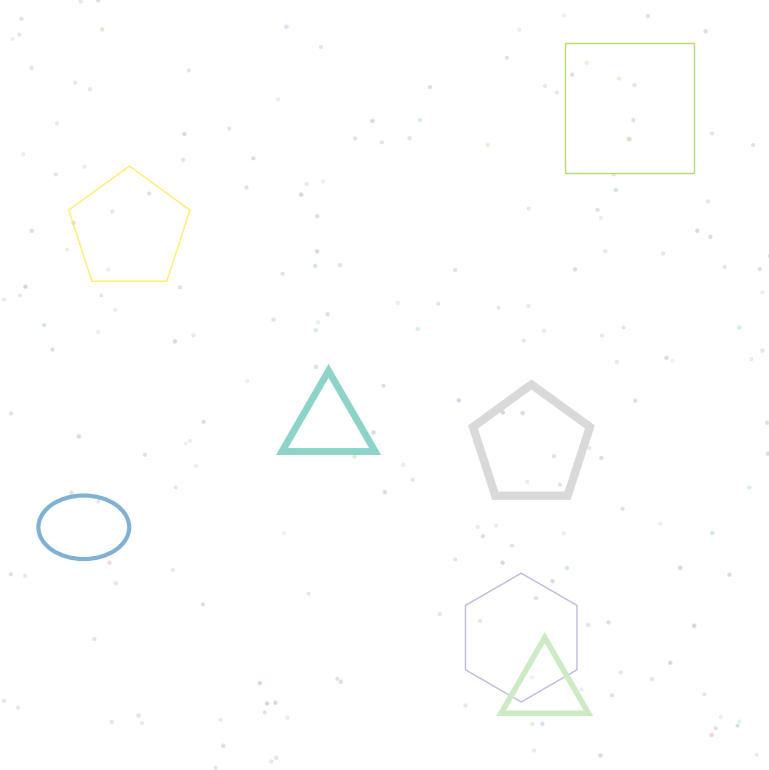[{"shape": "triangle", "thickness": 2.5, "radius": 0.35, "center": [0.427, 0.449]}, {"shape": "hexagon", "thickness": 0.5, "radius": 0.42, "center": [0.677, 0.172]}, {"shape": "oval", "thickness": 1.5, "radius": 0.29, "center": [0.109, 0.315]}, {"shape": "square", "thickness": 0.5, "radius": 0.42, "center": [0.818, 0.86]}, {"shape": "pentagon", "thickness": 3, "radius": 0.4, "center": [0.69, 0.421]}, {"shape": "triangle", "thickness": 2, "radius": 0.33, "center": [0.707, 0.106]}, {"shape": "pentagon", "thickness": 0.5, "radius": 0.41, "center": [0.168, 0.702]}]